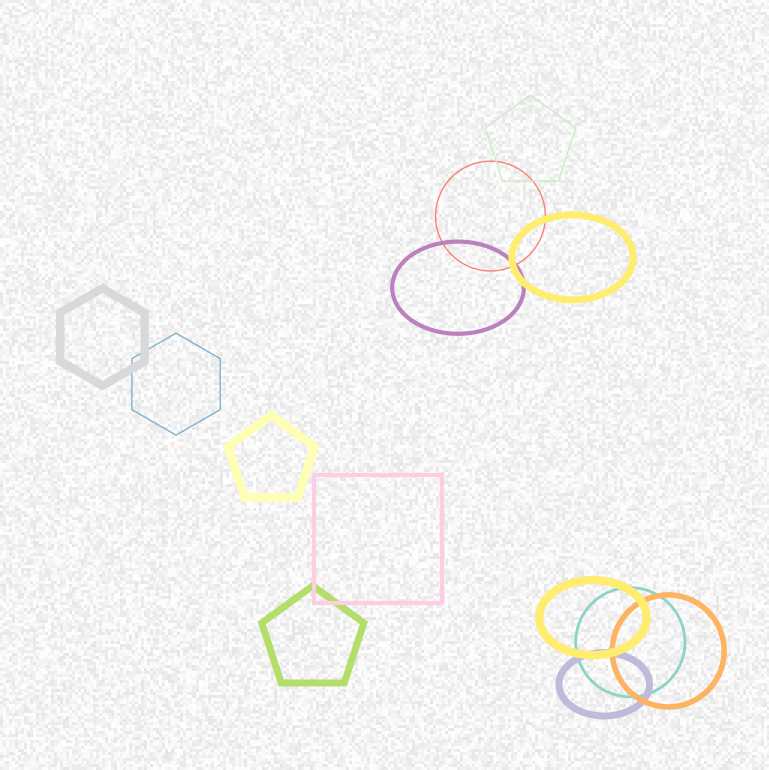[{"shape": "circle", "thickness": 1, "radius": 0.35, "center": [0.819, 0.166]}, {"shape": "pentagon", "thickness": 3, "radius": 0.3, "center": [0.352, 0.402]}, {"shape": "oval", "thickness": 2.5, "radius": 0.29, "center": [0.785, 0.111]}, {"shape": "circle", "thickness": 0.5, "radius": 0.36, "center": [0.637, 0.719]}, {"shape": "hexagon", "thickness": 0.5, "radius": 0.33, "center": [0.229, 0.501]}, {"shape": "circle", "thickness": 2, "radius": 0.36, "center": [0.868, 0.155]}, {"shape": "pentagon", "thickness": 2.5, "radius": 0.35, "center": [0.406, 0.169]}, {"shape": "square", "thickness": 1.5, "radius": 0.42, "center": [0.491, 0.3]}, {"shape": "hexagon", "thickness": 3, "radius": 0.32, "center": [0.133, 0.562]}, {"shape": "oval", "thickness": 1.5, "radius": 0.43, "center": [0.595, 0.626]}, {"shape": "pentagon", "thickness": 0.5, "radius": 0.31, "center": [0.689, 0.815]}, {"shape": "oval", "thickness": 2.5, "radius": 0.39, "center": [0.744, 0.666]}, {"shape": "oval", "thickness": 3, "radius": 0.35, "center": [0.77, 0.198]}]